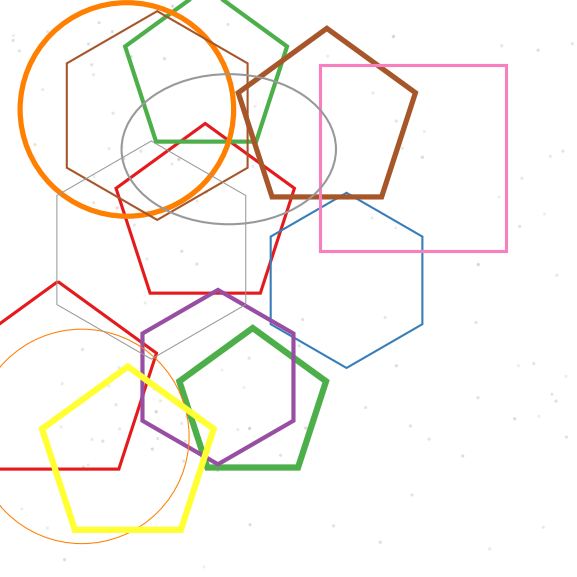[{"shape": "pentagon", "thickness": 1.5, "radius": 0.9, "center": [0.1, 0.332]}, {"shape": "pentagon", "thickness": 1.5, "radius": 0.81, "center": [0.355, 0.623]}, {"shape": "hexagon", "thickness": 1, "radius": 0.76, "center": [0.6, 0.514]}, {"shape": "pentagon", "thickness": 2, "radius": 0.74, "center": [0.357, 0.873]}, {"shape": "pentagon", "thickness": 3, "radius": 0.67, "center": [0.438, 0.298]}, {"shape": "hexagon", "thickness": 2, "radius": 0.75, "center": [0.377, 0.346]}, {"shape": "circle", "thickness": 0.5, "radius": 0.93, "center": [0.142, 0.243]}, {"shape": "circle", "thickness": 2.5, "radius": 0.92, "center": [0.22, 0.81]}, {"shape": "pentagon", "thickness": 3, "radius": 0.78, "center": [0.221, 0.208]}, {"shape": "pentagon", "thickness": 2.5, "radius": 0.81, "center": [0.566, 0.789]}, {"shape": "hexagon", "thickness": 1, "radius": 0.9, "center": [0.272, 0.799]}, {"shape": "square", "thickness": 1.5, "radius": 0.81, "center": [0.716, 0.725]}, {"shape": "hexagon", "thickness": 0.5, "radius": 0.94, "center": [0.262, 0.566]}, {"shape": "oval", "thickness": 1, "radius": 0.93, "center": [0.396, 0.741]}]